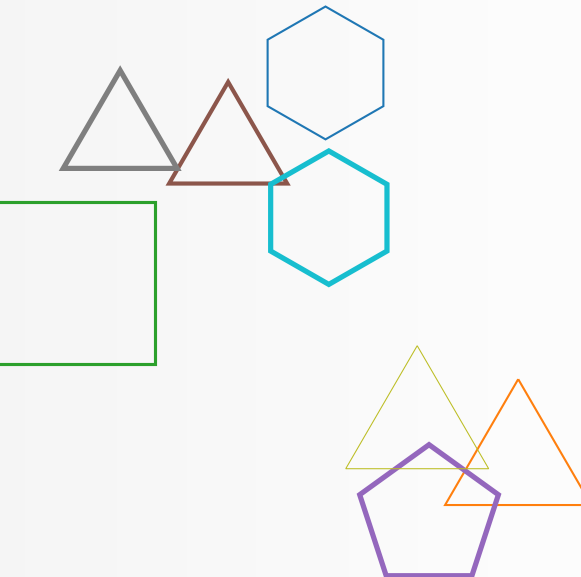[{"shape": "hexagon", "thickness": 1, "radius": 0.58, "center": [0.56, 0.873]}, {"shape": "triangle", "thickness": 1, "radius": 0.73, "center": [0.892, 0.197]}, {"shape": "square", "thickness": 1.5, "radius": 0.7, "center": [0.127, 0.509]}, {"shape": "pentagon", "thickness": 2.5, "radius": 0.63, "center": [0.738, 0.104]}, {"shape": "triangle", "thickness": 2, "radius": 0.59, "center": [0.393, 0.74]}, {"shape": "triangle", "thickness": 2.5, "radius": 0.57, "center": [0.207, 0.764]}, {"shape": "triangle", "thickness": 0.5, "radius": 0.71, "center": [0.718, 0.258]}, {"shape": "hexagon", "thickness": 2.5, "radius": 0.58, "center": [0.566, 0.622]}]